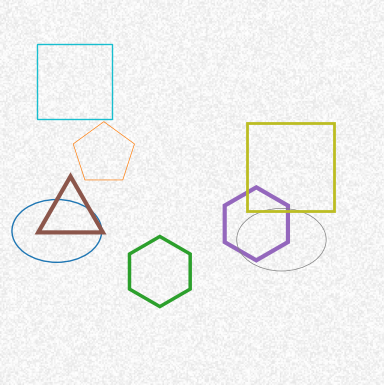[{"shape": "oval", "thickness": 1, "radius": 0.58, "center": [0.148, 0.4]}, {"shape": "pentagon", "thickness": 0.5, "radius": 0.42, "center": [0.27, 0.6]}, {"shape": "hexagon", "thickness": 2.5, "radius": 0.46, "center": [0.415, 0.295]}, {"shape": "hexagon", "thickness": 3, "radius": 0.47, "center": [0.666, 0.419]}, {"shape": "triangle", "thickness": 3, "radius": 0.49, "center": [0.183, 0.445]}, {"shape": "oval", "thickness": 0.5, "radius": 0.58, "center": [0.731, 0.377]}, {"shape": "square", "thickness": 2, "radius": 0.57, "center": [0.755, 0.567]}, {"shape": "square", "thickness": 1, "radius": 0.48, "center": [0.194, 0.788]}]